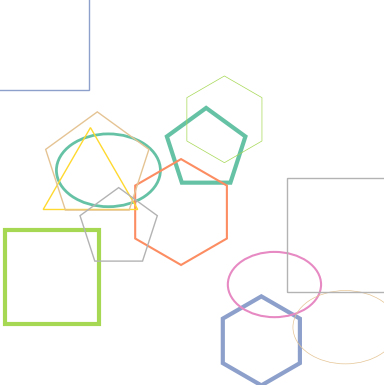[{"shape": "oval", "thickness": 2, "radius": 0.68, "center": [0.282, 0.558]}, {"shape": "pentagon", "thickness": 3, "radius": 0.54, "center": [0.535, 0.612]}, {"shape": "hexagon", "thickness": 1.5, "radius": 0.69, "center": [0.47, 0.449]}, {"shape": "square", "thickness": 1, "radius": 0.65, "center": [0.102, 0.895]}, {"shape": "hexagon", "thickness": 3, "radius": 0.58, "center": [0.679, 0.115]}, {"shape": "oval", "thickness": 1.5, "radius": 0.61, "center": [0.713, 0.261]}, {"shape": "square", "thickness": 3, "radius": 0.61, "center": [0.136, 0.281]}, {"shape": "hexagon", "thickness": 0.5, "radius": 0.56, "center": [0.583, 0.69]}, {"shape": "triangle", "thickness": 1, "radius": 0.71, "center": [0.235, 0.527]}, {"shape": "oval", "thickness": 0.5, "radius": 0.68, "center": [0.897, 0.15]}, {"shape": "pentagon", "thickness": 1, "radius": 0.7, "center": [0.253, 0.568]}, {"shape": "pentagon", "thickness": 1, "radius": 0.53, "center": [0.308, 0.407]}, {"shape": "square", "thickness": 1, "radius": 0.74, "center": [0.895, 0.389]}]